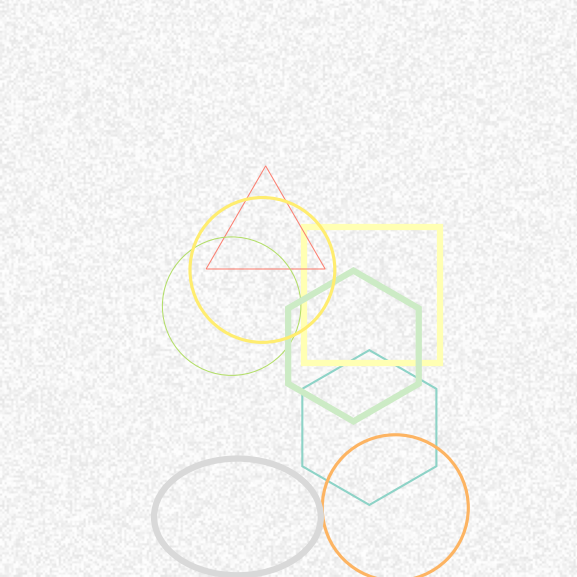[{"shape": "hexagon", "thickness": 1, "radius": 0.67, "center": [0.64, 0.259]}, {"shape": "square", "thickness": 3, "radius": 0.59, "center": [0.644, 0.488]}, {"shape": "triangle", "thickness": 0.5, "radius": 0.6, "center": [0.46, 0.593]}, {"shape": "circle", "thickness": 1.5, "radius": 0.63, "center": [0.684, 0.12]}, {"shape": "circle", "thickness": 0.5, "radius": 0.6, "center": [0.401, 0.469]}, {"shape": "oval", "thickness": 3, "radius": 0.72, "center": [0.411, 0.104]}, {"shape": "hexagon", "thickness": 3, "radius": 0.65, "center": [0.612, 0.4]}, {"shape": "circle", "thickness": 1.5, "radius": 0.63, "center": [0.454, 0.532]}]